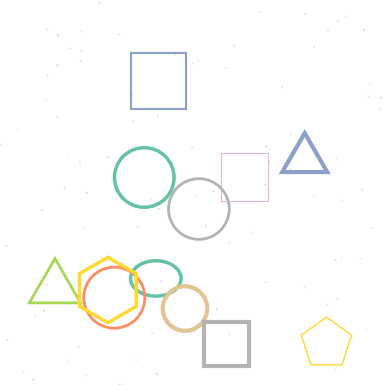[{"shape": "oval", "thickness": 2.5, "radius": 0.33, "center": [0.405, 0.277]}, {"shape": "circle", "thickness": 2.5, "radius": 0.39, "center": [0.375, 0.539]}, {"shape": "circle", "thickness": 2, "radius": 0.4, "center": [0.297, 0.227]}, {"shape": "triangle", "thickness": 3, "radius": 0.34, "center": [0.792, 0.587]}, {"shape": "square", "thickness": 1.5, "radius": 0.36, "center": [0.412, 0.79]}, {"shape": "square", "thickness": 0.5, "radius": 0.31, "center": [0.635, 0.54]}, {"shape": "triangle", "thickness": 2, "radius": 0.38, "center": [0.143, 0.252]}, {"shape": "pentagon", "thickness": 1, "radius": 0.34, "center": [0.848, 0.108]}, {"shape": "hexagon", "thickness": 2.5, "radius": 0.42, "center": [0.28, 0.247]}, {"shape": "circle", "thickness": 3, "radius": 0.29, "center": [0.481, 0.199]}, {"shape": "square", "thickness": 3, "radius": 0.29, "center": [0.589, 0.106]}, {"shape": "circle", "thickness": 2, "radius": 0.39, "center": [0.517, 0.457]}]